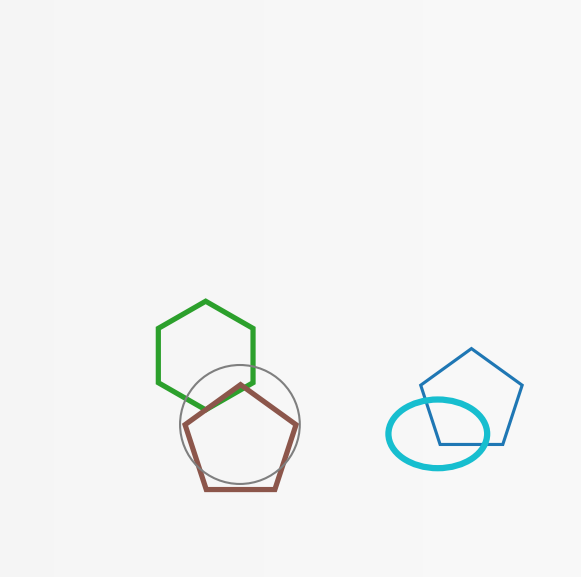[{"shape": "pentagon", "thickness": 1.5, "radius": 0.46, "center": [0.811, 0.304]}, {"shape": "hexagon", "thickness": 2.5, "radius": 0.47, "center": [0.354, 0.383]}, {"shape": "pentagon", "thickness": 2.5, "radius": 0.5, "center": [0.414, 0.233]}, {"shape": "circle", "thickness": 1, "radius": 0.51, "center": [0.413, 0.264]}, {"shape": "oval", "thickness": 3, "radius": 0.42, "center": [0.753, 0.248]}]